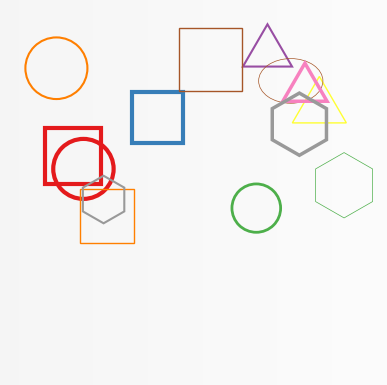[{"shape": "circle", "thickness": 3, "radius": 0.39, "center": [0.215, 0.561]}, {"shape": "square", "thickness": 3, "radius": 0.36, "center": [0.189, 0.595]}, {"shape": "square", "thickness": 3, "radius": 0.33, "center": [0.406, 0.694]}, {"shape": "hexagon", "thickness": 0.5, "radius": 0.42, "center": [0.888, 0.519]}, {"shape": "circle", "thickness": 2, "radius": 0.31, "center": [0.661, 0.459]}, {"shape": "triangle", "thickness": 1.5, "radius": 0.37, "center": [0.69, 0.864]}, {"shape": "circle", "thickness": 1.5, "radius": 0.4, "center": [0.146, 0.823]}, {"shape": "square", "thickness": 1, "radius": 0.35, "center": [0.276, 0.439]}, {"shape": "triangle", "thickness": 1, "radius": 0.4, "center": [0.824, 0.721]}, {"shape": "square", "thickness": 1, "radius": 0.41, "center": [0.543, 0.846]}, {"shape": "oval", "thickness": 0.5, "radius": 0.41, "center": [0.75, 0.79]}, {"shape": "triangle", "thickness": 2.5, "radius": 0.33, "center": [0.787, 0.77]}, {"shape": "hexagon", "thickness": 1.5, "radius": 0.31, "center": [0.267, 0.482]}, {"shape": "hexagon", "thickness": 2.5, "radius": 0.4, "center": [0.773, 0.677]}]